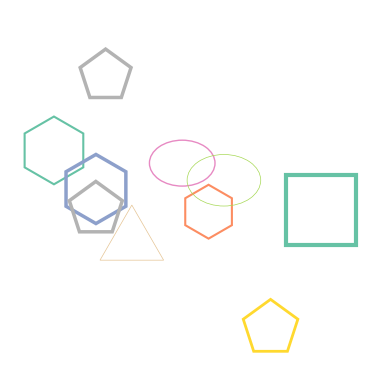[{"shape": "square", "thickness": 3, "radius": 0.46, "center": [0.835, 0.456]}, {"shape": "hexagon", "thickness": 1.5, "radius": 0.44, "center": [0.14, 0.609]}, {"shape": "hexagon", "thickness": 1.5, "radius": 0.35, "center": [0.542, 0.45]}, {"shape": "hexagon", "thickness": 2.5, "radius": 0.45, "center": [0.249, 0.509]}, {"shape": "oval", "thickness": 1, "radius": 0.43, "center": [0.473, 0.576]}, {"shape": "oval", "thickness": 0.5, "radius": 0.48, "center": [0.582, 0.532]}, {"shape": "pentagon", "thickness": 2, "radius": 0.37, "center": [0.703, 0.148]}, {"shape": "triangle", "thickness": 0.5, "radius": 0.48, "center": [0.342, 0.372]}, {"shape": "pentagon", "thickness": 2.5, "radius": 0.36, "center": [0.249, 0.456]}, {"shape": "pentagon", "thickness": 2.5, "radius": 0.35, "center": [0.274, 0.803]}]